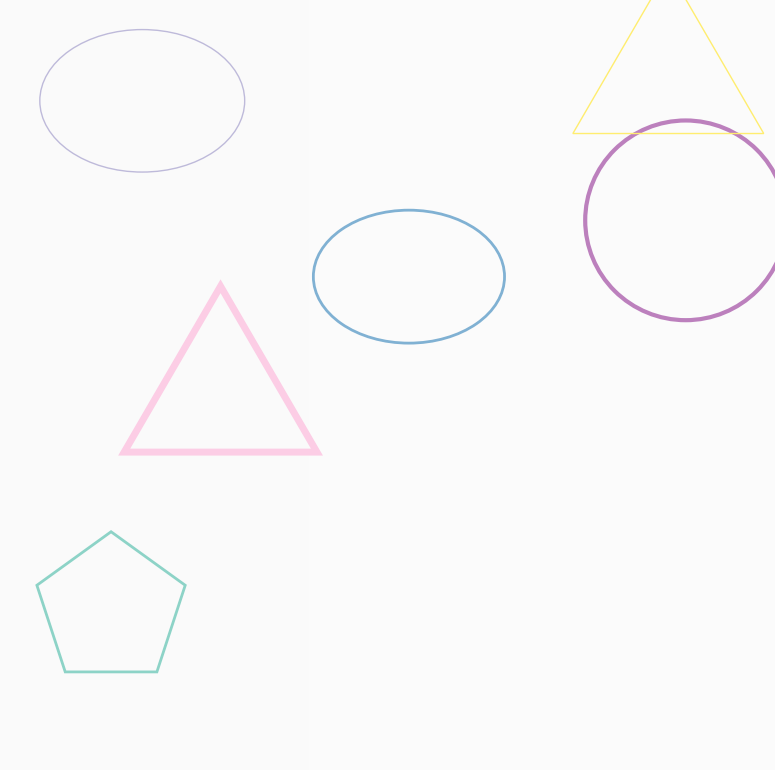[{"shape": "pentagon", "thickness": 1, "radius": 0.5, "center": [0.143, 0.209]}, {"shape": "oval", "thickness": 0.5, "radius": 0.66, "center": [0.184, 0.869]}, {"shape": "oval", "thickness": 1, "radius": 0.62, "center": [0.528, 0.641]}, {"shape": "triangle", "thickness": 2.5, "radius": 0.72, "center": [0.285, 0.485]}, {"shape": "circle", "thickness": 1.5, "radius": 0.65, "center": [0.885, 0.714]}, {"shape": "triangle", "thickness": 0.5, "radius": 0.71, "center": [0.862, 0.898]}]